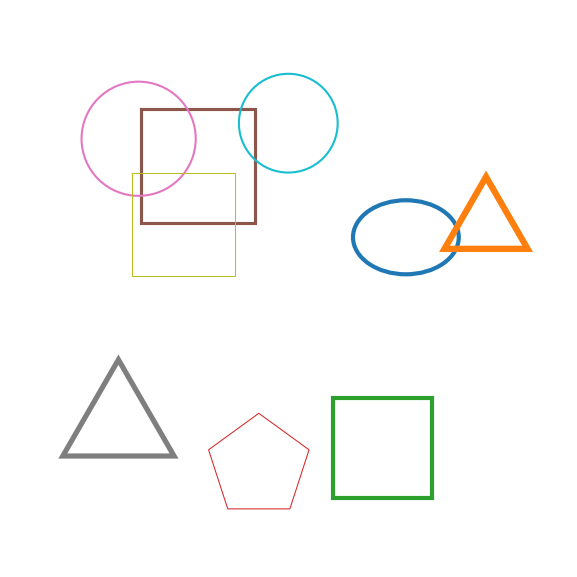[{"shape": "oval", "thickness": 2, "radius": 0.46, "center": [0.703, 0.588]}, {"shape": "triangle", "thickness": 3, "radius": 0.42, "center": [0.842, 0.61]}, {"shape": "square", "thickness": 2, "radius": 0.43, "center": [0.662, 0.223]}, {"shape": "pentagon", "thickness": 0.5, "radius": 0.46, "center": [0.448, 0.192]}, {"shape": "square", "thickness": 1.5, "radius": 0.49, "center": [0.344, 0.712]}, {"shape": "circle", "thickness": 1, "radius": 0.49, "center": [0.24, 0.759]}, {"shape": "triangle", "thickness": 2.5, "radius": 0.56, "center": [0.205, 0.265]}, {"shape": "square", "thickness": 0.5, "radius": 0.45, "center": [0.318, 0.61]}, {"shape": "circle", "thickness": 1, "radius": 0.43, "center": [0.499, 0.786]}]